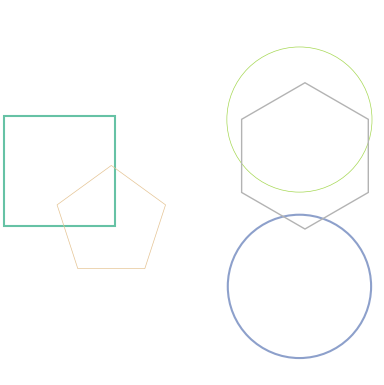[{"shape": "square", "thickness": 1.5, "radius": 0.72, "center": [0.154, 0.556]}, {"shape": "circle", "thickness": 1.5, "radius": 0.93, "center": [0.778, 0.256]}, {"shape": "circle", "thickness": 0.5, "radius": 0.94, "center": [0.778, 0.69]}, {"shape": "pentagon", "thickness": 0.5, "radius": 0.74, "center": [0.289, 0.422]}, {"shape": "hexagon", "thickness": 1, "radius": 0.95, "center": [0.792, 0.595]}]